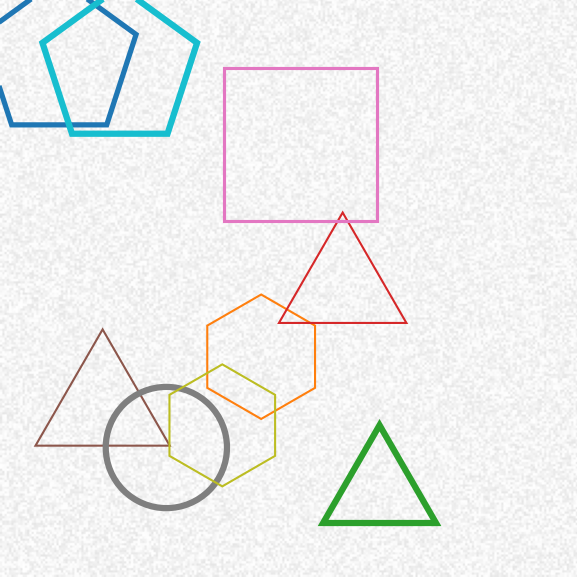[{"shape": "pentagon", "thickness": 2.5, "radius": 0.7, "center": [0.102, 0.896]}, {"shape": "hexagon", "thickness": 1, "radius": 0.54, "center": [0.452, 0.381]}, {"shape": "triangle", "thickness": 3, "radius": 0.56, "center": [0.657, 0.15]}, {"shape": "triangle", "thickness": 1, "radius": 0.64, "center": [0.593, 0.504]}, {"shape": "triangle", "thickness": 1, "radius": 0.67, "center": [0.178, 0.295]}, {"shape": "square", "thickness": 1.5, "radius": 0.66, "center": [0.52, 0.75]}, {"shape": "circle", "thickness": 3, "radius": 0.52, "center": [0.288, 0.224]}, {"shape": "hexagon", "thickness": 1, "radius": 0.53, "center": [0.385, 0.263]}, {"shape": "pentagon", "thickness": 3, "radius": 0.7, "center": [0.207, 0.881]}]